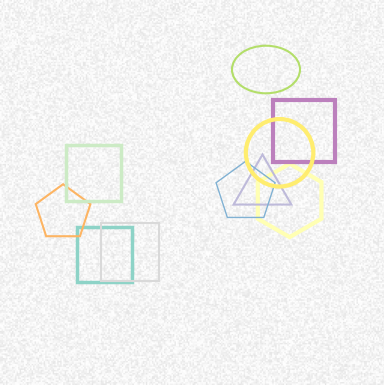[{"shape": "square", "thickness": 2.5, "radius": 0.35, "center": [0.272, 0.339]}, {"shape": "hexagon", "thickness": 3, "radius": 0.48, "center": [0.752, 0.48]}, {"shape": "triangle", "thickness": 1.5, "radius": 0.43, "center": [0.682, 0.512]}, {"shape": "pentagon", "thickness": 1, "radius": 0.4, "center": [0.638, 0.5]}, {"shape": "pentagon", "thickness": 1.5, "radius": 0.37, "center": [0.164, 0.447]}, {"shape": "oval", "thickness": 1.5, "radius": 0.44, "center": [0.691, 0.819]}, {"shape": "square", "thickness": 1.5, "radius": 0.38, "center": [0.337, 0.345]}, {"shape": "square", "thickness": 3, "radius": 0.4, "center": [0.789, 0.659]}, {"shape": "square", "thickness": 2.5, "radius": 0.36, "center": [0.243, 0.551]}, {"shape": "circle", "thickness": 3, "radius": 0.44, "center": [0.726, 0.603]}]